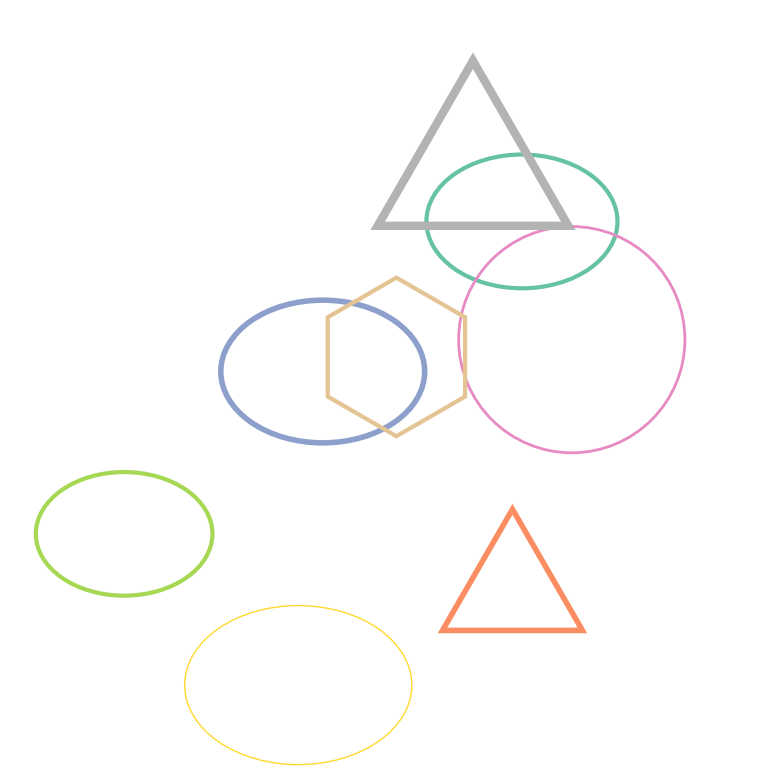[{"shape": "oval", "thickness": 1.5, "radius": 0.62, "center": [0.678, 0.712]}, {"shape": "triangle", "thickness": 2, "radius": 0.52, "center": [0.666, 0.234]}, {"shape": "oval", "thickness": 2, "radius": 0.66, "center": [0.419, 0.518]}, {"shape": "circle", "thickness": 1, "radius": 0.73, "center": [0.743, 0.559]}, {"shape": "oval", "thickness": 1.5, "radius": 0.57, "center": [0.161, 0.307]}, {"shape": "oval", "thickness": 0.5, "radius": 0.74, "center": [0.387, 0.11]}, {"shape": "hexagon", "thickness": 1.5, "radius": 0.51, "center": [0.515, 0.536]}, {"shape": "triangle", "thickness": 3, "radius": 0.71, "center": [0.614, 0.778]}]